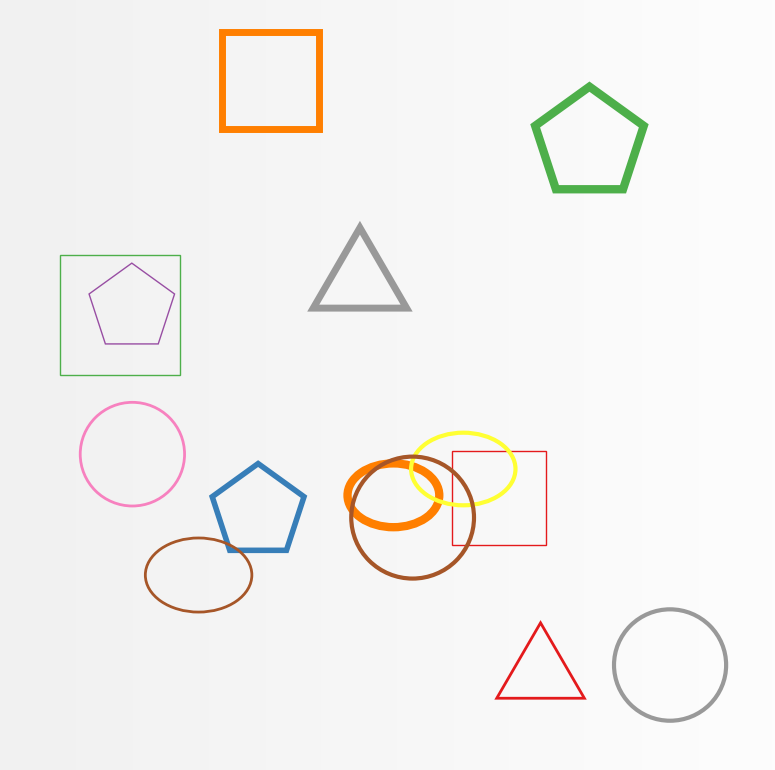[{"shape": "triangle", "thickness": 1, "radius": 0.33, "center": [0.697, 0.126]}, {"shape": "square", "thickness": 0.5, "radius": 0.3, "center": [0.644, 0.353]}, {"shape": "pentagon", "thickness": 2, "radius": 0.31, "center": [0.333, 0.336]}, {"shape": "square", "thickness": 0.5, "radius": 0.39, "center": [0.155, 0.591]}, {"shape": "pentagon", "thickness": 3, "radius": 0.37, "center": [0.761, 0.814]}, {"shape": "pentagon", "thickness": 0.5, "radius": 0.29, "center": [0.17, 0.6]}, {"shape": "square", "thickness": 2.5, "radius": 0.31, "center": [0.349, 0.895]}, {"shape": "oval", "thickness": 3, "radius": 0.3, "center": [0.508, 0.357]}, {"shape": "oval", "thickness": 1.5, "radius": 0.34, "center": [0.598, 0.391]}, {"shape": "circle", "thickness": 1.5, "radius": 0.4, "center": [0.532, 0.328]}, {"shape": "oval", "thickness": 1, "radius": 0.34, "center": [0.256, 0.253]}, {"shape": "circle", "thickness": 1, "radius": 0.34, "center": [0.171, 0.41]}, {"shape": "circle", "thickness": 1.5, "radius": 0.36, "center": [0.865, 0.136]}, {"shape": "triangle", "thickness": 2.5, "radius": 0.35, "center": [0.464, 0.635]}]